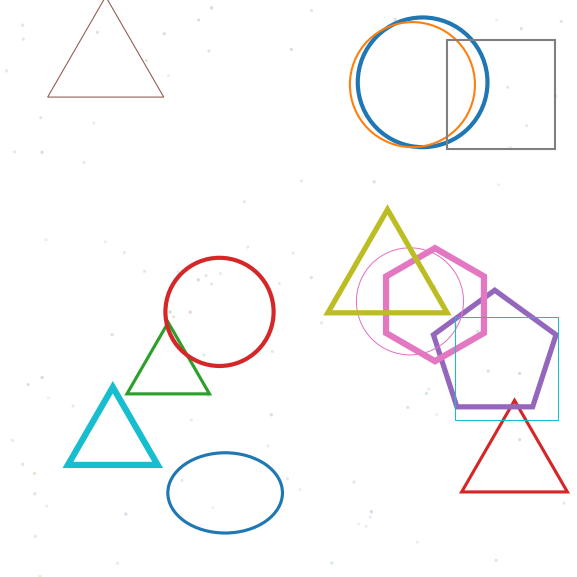[{"shape": "oval", "thickness": 1.5, "radius": 0.5, "center": [0.39, 0.146]}, {"shape": "circle", "thickness": 2, "radius": 0.56, "center": [0.732, 0.857]}, {"shape": "circle", "thickness": 1, "radius": 0.54, "center": [0.714, 0.853]}, {"shape": "triangle", "thickness": 1.5, "radius": 0.41, "center": [0.291, 0.358]}, {"shape": "circle", "thickness": 2, "radius": 0.47, "center": [0.38, 0.459]}, {"shape": "triangle", "thickness": 1.5, "radius": 0.53, "center": [0.891, 0.2]}, {"shape": "pentagon", "thickness": 2.5, "radius": 0.56, "center": [0.857, 0.385]}, {"shape": "triangle", "thickness": 0.5, "radius": 0.58, "center": [0.183, 0.889]}, {"shape": "hexagon", "thickness": 3, "radius": 0.49, "center": [0.753, 0.472]}, {"shape": "circle", "thickness": 0.5, "radius": 0.46, "center": [0.71, 0.477]}, {"shape": "square", "thickness": 1, "radius": 0.47, "center": [0.868, 0.836]}, {"shape": "triangle", "thickness": 2.5, "radius": 0.6, "center": [0.671, 0.517]}, {"shape": "square", "thickness": 0.5, "radius": 0.45, "center": [0.877, 0.361]}, {"shape": "triangle", "thickness": 3, "radius": 0.45, "center": [0.195, 0.239]}]